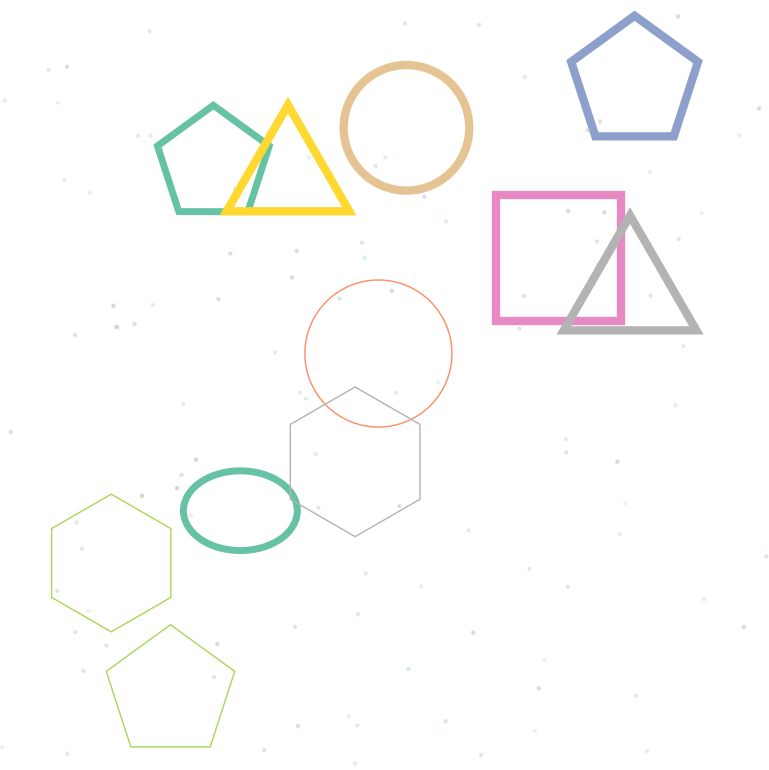[{"shape": "pentagon", "thickness": 2.5, "radius": 0.38, "center": [0.277, 0.787]}, {"shape": "oval", "thickness": 2.5, "radius": 0.37, "center": [0.312, 0.337]}, {"shape": "circle", "thickness": 0.5, "radius": 0.48, "center": [0.491, 0.541]}, {"shape": "pentagon", "thickness": 3, "radius": 0.43, "center": [0.824, 0.893]}, {"shape": "square", "thickness": 3, "radius": 0.41, "center": [0.725, 0.665]}, {"shape": "pentagon", "thickness": 0.5, "radius": 0.44, "center": [0.221, 0.101]}, {"shape": "hexagon", "thickness": 0.5, "radius": 0.45, "center": [0.144, 0.269]}, {"shape": "triangle", "thickness": 3, "radius": 0.46, "center": [0.374, 0.772]}, {"shape": "circle", "thickness": 3, "radius": 0.41, "center": [0.528, 0.834]}, {"shape": "triangle", "thickness": 3, "radius": 0.5, "center": [0.818, 0.621]}, {"shape": "hexagon", "thickness": 0.5, "radius": 0.49, "center": [0.461, 0.4]}]